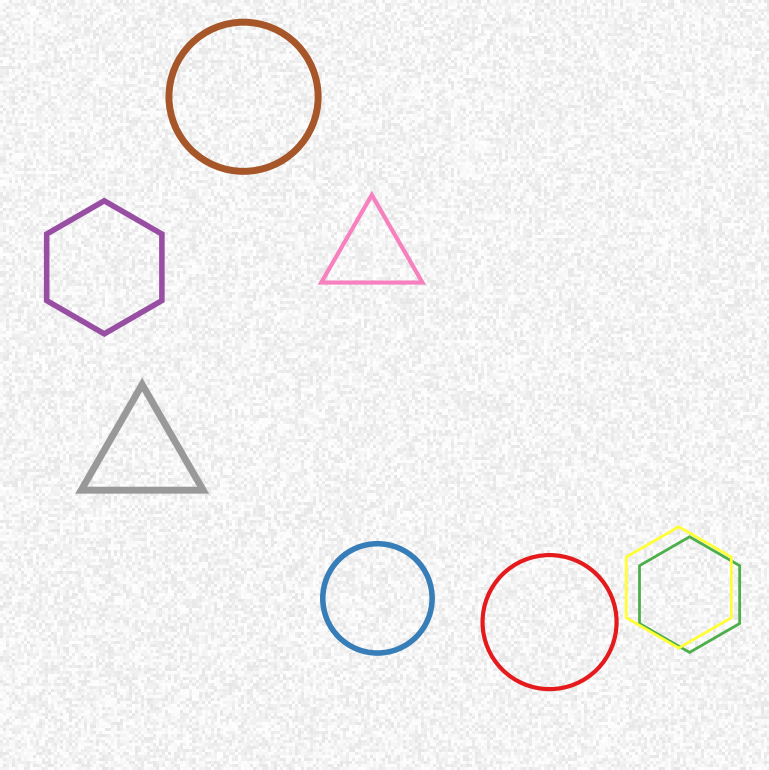[{"shape": "circle", "thickness": 1.5, "radius": 0.44, "center": [0.714, 0.192]}, {"shape": "circle", "thickness": 2, "radius": 0.35, "center": [0.49, 0.223]}, {"shape": "hexagon", "thickness": 1, "radius": 0.38, "center": [0.896, 0.228]}, {"shape": "hexagon", "thickness": 2, "radius": 0.43, "center": [0.135, 0.653]}, {"shape": "hexagon", "thickness": 1, "radius": 0.39, "center": [0.882, 0.237]}, {"shape": "circle", "thickness": 2.5, "radius": 0.48, "center": [0.316, 0.874]}, {"shape": "triangle", "thickness": 1.5, "radius": 0.38, "center": [0.483, 0.671]}, {"shape": "triangle", "thickness": 2.5, "radius": 0.46, "center": [0.185, 0.409]}]